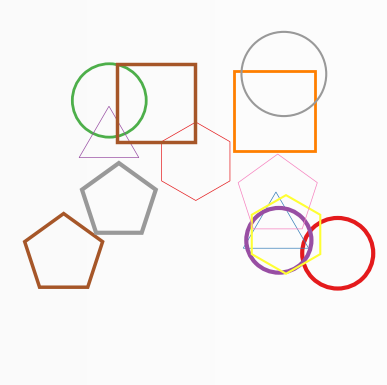[{"shape": "circle", "thickness": 3, "radius": 0.46, "center": [0.872, 0.342]}, {"shape": "hexagon", "thickness": 0.5, "radius": 0.51, "center": [0.505, 0.581]}, {"shape": "triangle", "thickness": 0.5, "radius": 0.49, "center": [0.712, 0.404]}, {"shape": "circle", "thickness": 2, "radius": 0.48, "center": [0.282, 0.739]}, {"shape": "triangle", "thickness": 0.5, "radius": 0.45, "center": [0.281, 0.635]}, {"shape": "circle", "thickness": 3, "radius": 0.42, "center": [0.72, 0.376]}, {"shape": "square", "thickness": 2, "radius": 0.52, "center": [0.709, 0.712]}, {"shape": "hexagon", "thickness": 1.5, "radius": 0.51, "center": [0.738, 0.391]}, {"shape": "square", "thickness": 2.5, "radius": 0.5, "center": [0.402, 0.733]}, {"shape": "pentagon", "thickness": 2.5, "radius": 0.53, "center": [0.164, 0.34]}, {"shape": "pentagon", "thickness": 0.5, "radius": 0.54, "center": [0.717, 0.492]}, {"shape": "pentagon", "thickness": 3, "radius": 0.5, "center": [0.307, 0.476]}, {"shape": "circle", "thickness": 1.5, "radius": 0.55, "center": [0.733, 0.808]}]